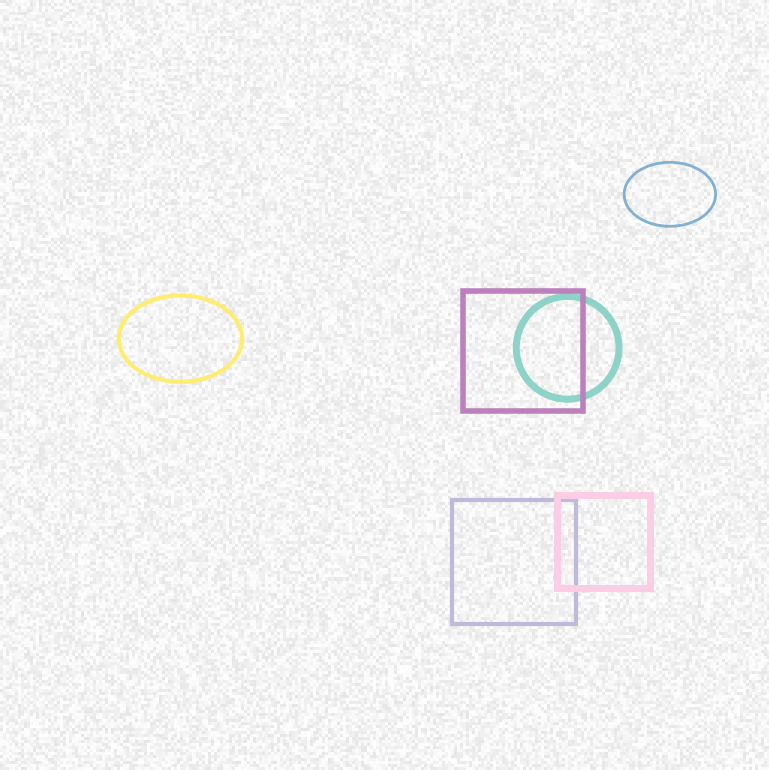[{"shape": "circle", "thickness": 2.5, "radius": 0.33, "center": [0.737, 0.548]}, {"shape": "square", "thickness": 1.5, "radius": 0.4, "center": [0.668, 0.27]}, {"shape": "oval", "thickness": 1, "radius": 0.3, "center": [0.87, 0.748]}, {"shape": "square", "thickness": 2.5, "radius": 0.3, "center": [0.784, 0.297]}, {"shape": "square", "thickness": 2, "radius": 0.39, "center": [0.679, 0.544]}, {"shape": "oval", "thickness": 1.5, "radius": 0.4, "center": [0.234, 0.56]}]